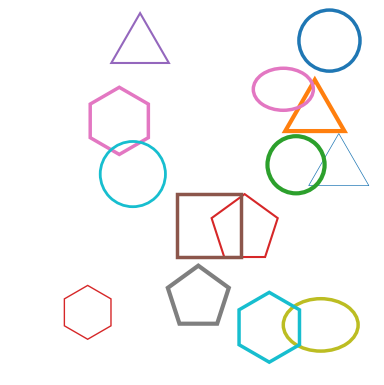[{"shape": "triangle", "thickness": 0.5, "radius": 0.45, "center": [0.88, 0.563]}, {"shape": "circle", "thickness": 2.5, "radius": 0.4, "center": [0.856, 0.895]}, {"shape": "triangle", "thickness": 3, "radius": 0.44, "center": [0.818, 0.704]}, {"shape": "circle", "thickness": 3, "radius": 0.37, "center": [0.769, 0.572]}, {"shape": "hexagon", "thickness": 1, "radius": 0.35, "center": [0.228, 0.189]}, {"shape": "pentagon", "thickness": 1.5, "radius": 0.45, "center": [0.635, 0.405]}, {"shape": "triangle", "thickness": 1.5, "radius": 0.43, "center": [0.364, 0.88]}, {"shape": "square", "thickness": 2.5, "radius": 0.41, "center": [0.543, 0.415]}, {"shape": "oval", "thickness": 2.5, "radius": 0.39, "center": [0.736, 0.768]}, {"shape": "hexagon", "thickness": 2.5, "radius": 0.44, "center": [0.31, 0.686]}, {"shape": "pentagon", "thickness": 3, "radius": 0.42, "center": [0.515, 0.227]}, {"shape": "oval", "thickness": 2.5, "radius": 0.49, "center": [0.833, 0.156]}, {"shape": "hexagon", "thickness": 2.5, "radius": 0.45, "center": [0.699, 0.15]}, {"shape": "circle", "thickness": 2, "radius": 0.42, "center": [0.345, 0.548]}]